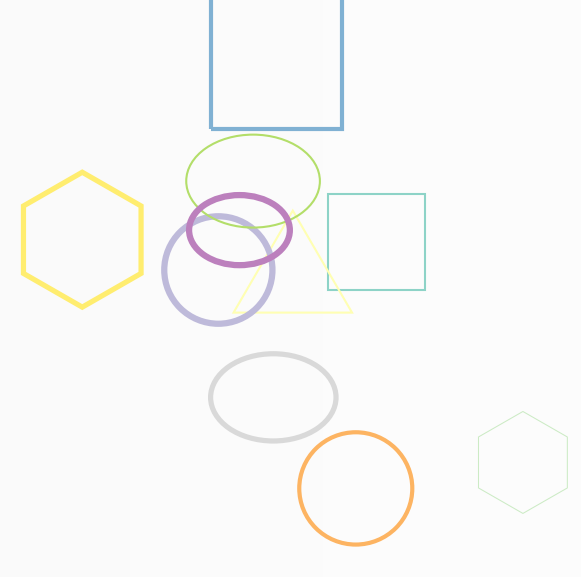[{"shape": "square", "thickness": 1, "radius": 0.42, "center": [0.648, 0.58]}, {"shape": "triangle", "thickness": 1, "radius": 0.59, "center": [0.504, 0.517]}, {"shape": "circle", "thickness": 3, "radius": 0.47, "center": [0.376, 0.532]}, {"shape": "square", "thickness": 2, "radius": 0.56, "center": [0.476, 0.889]}, {"shape": "circle", "thickness": 2, "radius": 0.49, "center": [0.612, 0.153]}, {"shape": "oval", "thickness": 1, "radius": 0.57, "center": [0.435, 0.686]}, {"shape": "oval", "thickness": 2.5, "radius": 0.54, "center": [0.47, 0.311]}, {"shape": "oval", "thickness": 3, "radius": 0.43, "center": [0.412, 0.601]}, {"shape": "hexagon", "thickness": 0.5, "radius": 0.44, "center": [0.9, 0.198]}, {"shape": "hexagon", "thickness": 2.5, "radius": 0.58, "center": [0.142, 0.584]}]